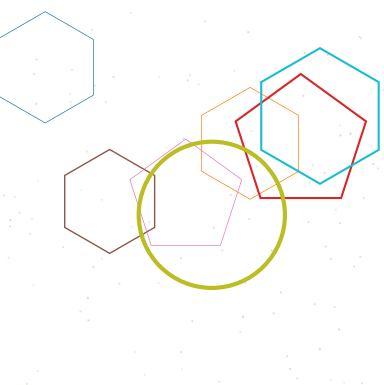[{"shape": "hexagon", "thickness": 0.5, "radius": 0.72, "center": [0.117, 0.825]}, {"shape": "hexagon", "thickness": 0.5, "radius": 0.73, "center": [0.65, 0.628]}, {"shape": "pentagon", "thickness": 1.5, "radius": 0.89, "center": [0.781, 0.63]}, {"shape": "hexagon", "thickness": 1, "radius": 0.67, "center": [0.285, 0.477]}, {"shape": "pentagon", "thickness": 0.5, "radius": 0.76, "center": [0.483, 0.486]}, {"shape": "circle", "thickness": 3, "radius": 0.95, "center": [0.55, 0.442]}, {"shape": "hexagon", "thickness": 1.5, "radius": 0.88, "center": [0.831, 0.699]}]